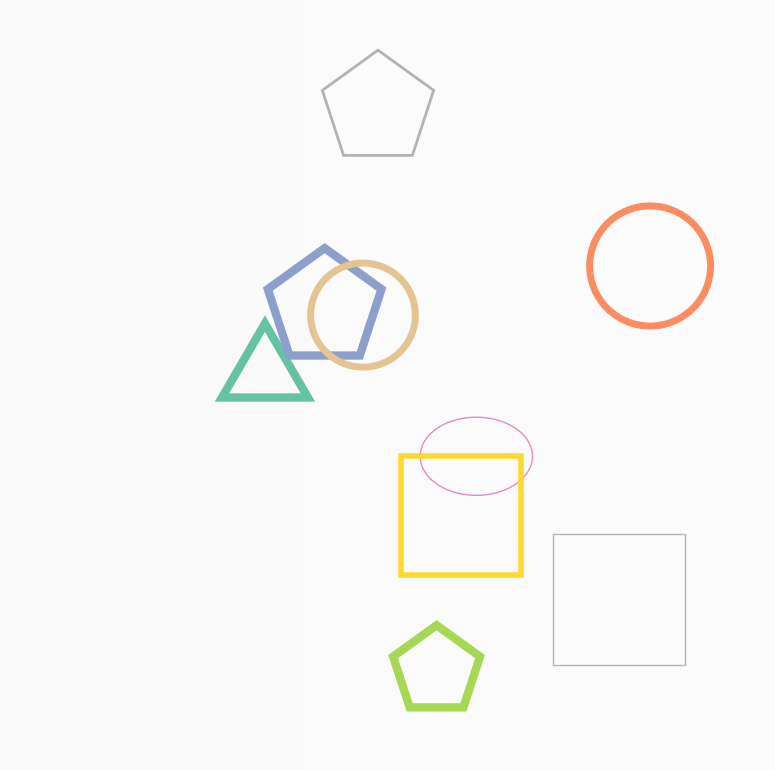[{"shape": "triangle", "thickness": 3, "radius": 0.32, "center": [0.342, 0.516]}, {"shape": "circle", "thickness": 2.5, "radius": 0.39, "center": [0.839, 0.655]}, {"shape": "pentagon", "thickness": 3, "radius": 0.39, "center": [0.419, 0.601]}, {"shape": "oval", "thickness": 0.5, "radius": 0.36, "center": [0.615, 0.407]}, {"shape": "pentagon", "thickness": 3, "radius": 0.29, "center": [0.563, 0.129]}, {"shape": "square", "thickness": 2, "radius": 0.39, "center": [0.594, 0.33]}, {"shape": "circle", "thickness": 2.5, "radius": 0.34, "center": [0.468, 0.591]}, {"shape": "pentagon", "thickness": 1, "radius": 0.38, "center": [0.488, 0.859]}, {"shape": "square", "thickness": 0.5, "radius": 0.43, "center": [0.799, 0.221]}]